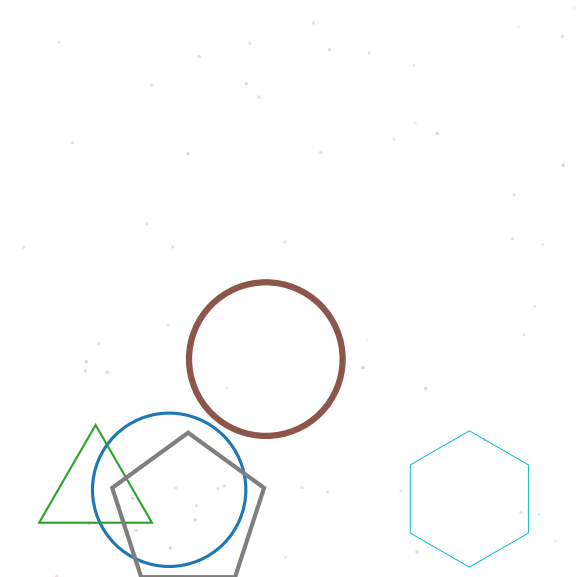[{"shape": "circle", "thickness": 1.5, "radius": 0.66, "center": [0.293, 0.151]}, {"shape": "triangle", "thickness": 1, "radius": 0.56, "center": [0.165, 0.15]}, {"shape": "circle", "thickness": 3, "radius": 0.67, "center": [0.46, 0.377]}, {"shape": "pentagon", "thickness": 2, "radius": 0.69, "center": [0.326, 0.112]}, {"shape": "hexagon", "thickness": 0.5, "radius": 0.59, "center": [0.813, 0.135]}]